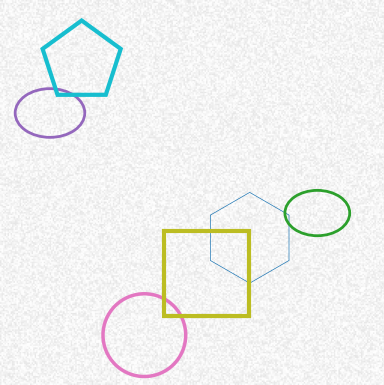[{"shape": "hexagon", "thickness": 0.5, "radius": 0.59, "center": [0.649, 0.382]}, {"shape": "oval", "thickness": 2, "radius": 0.42, "center": [0.824, 0.447]}, {"shape": "oval", "thickness": 2, "radius": 0.45, "center": [0.13, 0.706]}, {"shape": "circle", "thickness": 2.5, "radius": 0.54, "center": [0.375, 0.13]}, {"shape": "square", "thickness": 3, "radius": 0.55, "center": [0.537, 0.289]}, {"shape": "pentagon", "thickness": 3, "radius": 0.53, "center": [0.212, 0.84]}]